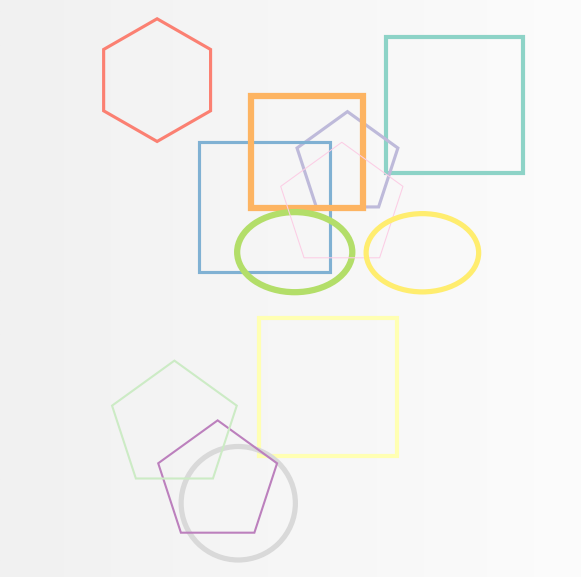[{"shape": "square", "thickness": 2, "radius": 0.59, "center": [0.782, 0.818]}, {"shape": "square", "thickness": 2, "radius": 0.6, "center": [0.564, 0.329]}, {"shape": "pentagon", "thickness": 1.5, "radius": 0.46, "center": [0.598, 0.715]}, {"shape": "hexagon", "thickness": 1.5, "radius": 0.53, "center": [0.27, 0.86]}, {"shape": "square", "thickness": 1.5, "radius": 0.56, "center": [0.455, 0.641]}, {"shape": "square", "thickness": 3, "radius": 0.48, "center": [0.528, 0.736]}, {"shape": "oval", "thickness": 3, "radius": 0.5, "center": [0.507, 0.563]}, {"shape": "pentagon", "thickness": 0.5, "radius": 0.55, "center": [0.588, 0.642]}, {"shape": "circle", "thickness": 2.5, "radius": 0.49, "center": [0.41, 0.128]}, {"shape": "pentagon", "thickness": 1, "radius": 0.54, "center": [0.374, 0.164]}, {"shape": "pentagon", "thickness": 1, "radius": 0.56, "center": [0.3, 0.262]}, {"shape": "oval", "thickness": 2.5, "radius": 0.48, "center": [0.727, 0.561]}]